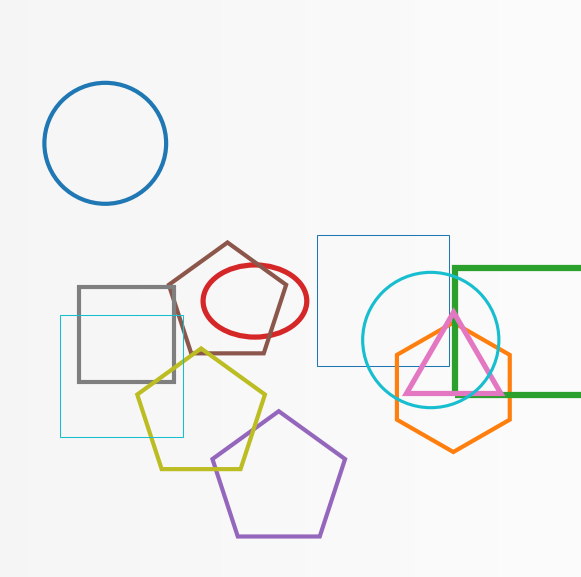[{"shape": "square", "thickness": 0.5, "radius": 0.57, "center": [0.659, 0.479]}, {"shape": "circle", "thickness": 2, "radius": 0.52, "center": [0.181, 0.751]}, {"shape": "hexagon", "thickness": 2, "radius": 0.56, "center": [0.78, 0.329]}, {"shape": "square", "thickness": 3, "radius": 0.55, "center": [0.894, 0.425]}, {"shape": "oval", "thickness": 2.5, "radius": 0.45, "center": [0.439, 0.478]}, {"shape": "pentagon", "thickness": 2, "radius": 0.6, "center": [0.48, 0.167]}, {"shape": "pentagon", "thickness": 2, "radius": 0.53, "center": [0.391, 0.473]}, {"shape": "triangle", "thickness": 2.5, "radius": 0.47, "center": [0.78, 0.365]}, {"shape": "square", "thickness": 2, "radius": 0.41, "center": [0.217, 0.42]}, {"shape": "pentagon", "thickness": 2, "radius": 0.58, "center": [0.346, 0.28]}, {"shape": "square", "thickness": 0.5, "radius": 0.53, "center": [0.209, 0.348]}, {"shape": "circle", "thickness": 1.5, "radius": 0.59, "center": [0.741, 0.41]}]